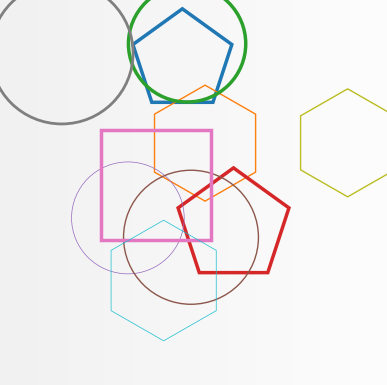[{"shape": "pentagon", "thickness": 2.5, "radius": 0.67, "center": [0.471, 0.843]}, {"shape": "hexagon", "thickness": 1, "radius": 0.75, "center": [0.529, 0.628]}, {"shape": "circle", "thickness": 2.5, "radius": 0.76, "center": [0.483, 0.886]}, {"shape": "pentagon", "thickness": 2.5, "radius": 0.75, "center": [0.603, 0.414]}, {"shape": "circle", "thickness": 0.5, "radius": 0.73, "center": [0.33, 0.434]}, {"shape": "circle", "thickness": 1, "radius": 0.87, "center": [0.493, 0.384]}, {"shape": "square", "thickness": 2.5, "radius": 0.71, "center": [0.402, 0.519]}, {"shape": "circle", "thickness": 2, "radius": 0.92, "center": [0.159, 0.862]}, {"shape": "hexagon", "thickness": 1, "radius": 0.7, "center": [0.897, 0.629]}, {"shape": "hexagon", "thickness": 0.5, "radius": 0.78, "center": [0.422, 0.271]}]